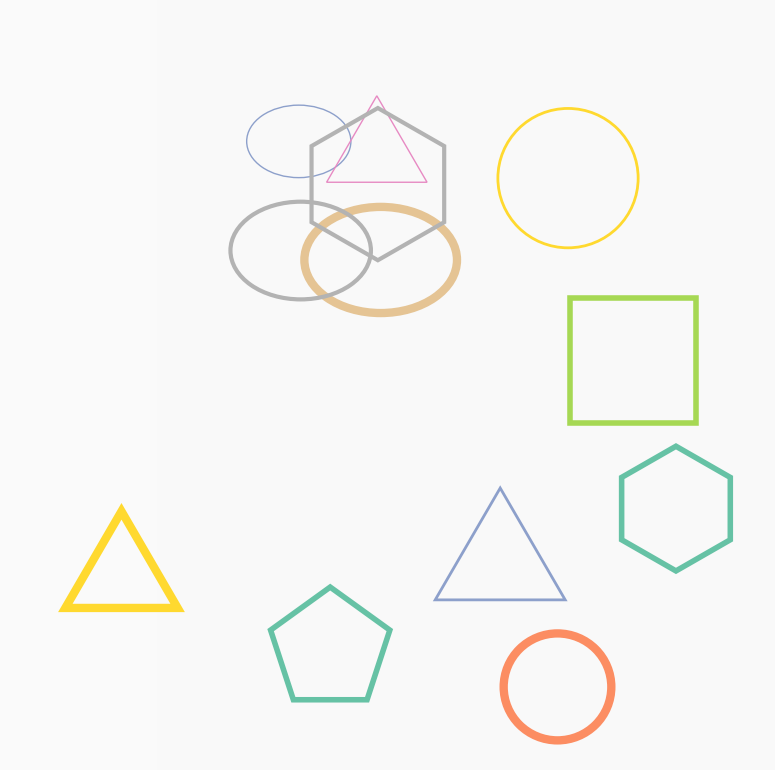[{"shape": "pentagon", "thickness": 2, "radius": 0.4, "center": [0.426, 0.157]}, {"shape": "hexagon", "thickness": 2, "radius": 0.4, "center": [0.872, 0.339]}, {"shape": "circle", "thickness": 3, "radius": 0.35, "center": [0.719, 0.108]}, {"shape": "triangle", "thickness": 1, "radius": 0.48, "center": [0.645, 0.269]}, {"shape": "oval", "thickness": 0.5, "radius": 0.34, "center": [0.386, 0.816]}, {"shape": "triangle", "thickness": 0.5, "radius": 0.37, "center": [0.486, 0.801]}, {"shape": "square", "thickness": 2, "radius": 0.41, "center": [0.817, 0.532]}, {"shape": "circle", "thickness": 1, "radius": 0.45, "center": [0.733, 0.769]}, {"shape": "triangle", "thickness": 3, "radius": 0.42, "center": [0.157, 0.252]}, {"shape": "oval", "thickness": 3, "radius": 0.49, "center": [0.491, 0.662]}, {"shape": "hexagon", "thickness": 1.5, "radius": 0.49, "center": [0.488, 0.761]}, {"shape": "oval", "thickness": 1.5, "radius": 0.45, "center": [0.388, 0.675]}]